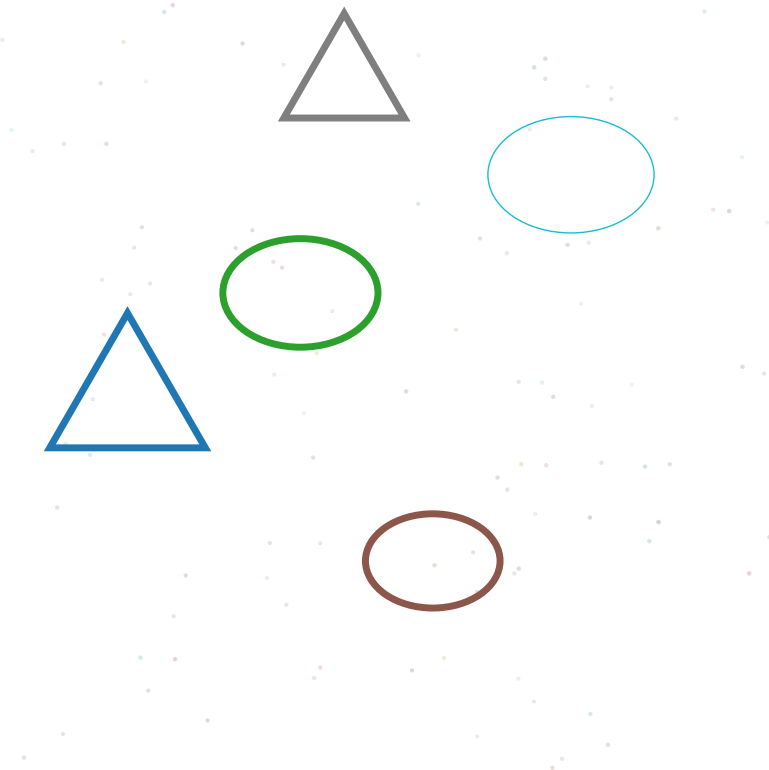[{"shape": "triangle", "thickness": 2.5, "radius": 0.58, "center": [0.166, 0.477]}, {"shape": "oval", "thickness": 2.5, "radius": 0.5, "center": [0.39, 0.62]}, {"shape": "oval", "thickness": 2.5, "radius": 0.44, "center": [0.562, 0.272]}, {"shape": "triangle", "thickness": 2.5, "radius": 0.45, "center": [0.447, 0.892]}, {"shape": "oval", "thickness": 0.5, "radius": 0.54, "center": [0.742, 0.773]}]